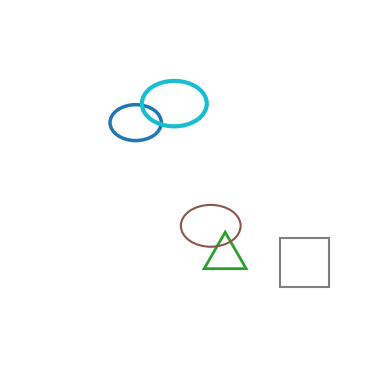[{"shape": "oval", "thickness": 2.5, "radius": 0.33, "center": [0.352, 0.681]}, {"shape": "triangle", "thickness": 2, "radius": 0.31, "center": [0.585, 0.334]}, {"shape": "oval", "thickness": 1.5, "radius": 0.39, "center": [0.547, 0.413]}, {"shape": "square", "thickness": 1.5, "radius": 0.32, "center": [0.791, 0.318]}, {"shape": "oval", "thickness": 3, "radius": 0.42, "center": [0.453, 0.731]}]